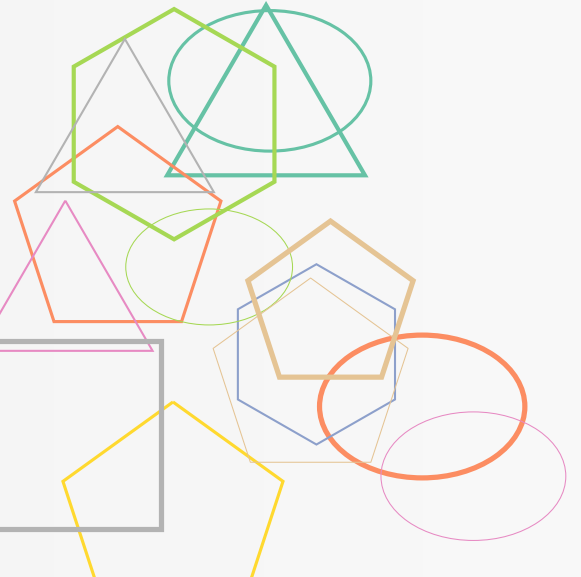[{"shape": "oval", "thickness": 1.5, "radius": 0.87, "center": [0.464, 0.859]}, {"shape": "triangle", "thickness": 2, "radius": 0.98, "center": [0.458, 0.794]}, {"shape": "pentagon", "thickness": 1.5, "radius": 0.93, "center": [0.203, 0.593]}, {"shape": "oval", "thickness": 2.5, "radius": 0.88, "center": [0.726, 0.295]}, {"shape": "hexagon", "thickness": 1, "radius": 0.78, "center": [0.544, 0.385]}, {"shape": "oval", "thickness": 0.5, "radius": 0.79, "center": [0.814, 0.175]}, {"shape": "triangle", "thickness": 1, "radius": 0.87, "center": [0.112, 0.478]}, {"shape": "hexagon", "thickness": 2, "radius": 1.0, "center": [0.3, 0.784]}, {"shape": "oval", "thickness": 0.5, "radius": 0.72, "center": [0.36, 0.537]}, {"shape": "pentagon", "thickness": 1.5, "radius": 1.0, "center": [0.298, 0.104]}, {"shape": "pentagon", "thickness": 0.5, "radius": 0.88, "center": [0.534, 0.341]}, {"shape": "pentagon", "thickness": 2.5, "radius": 0.75, "center": [0.569, 0.467]}, {"shape": "triangle", "thickness": 1, "radius": 0.88, "center": [0.215, 0.755]}, {"shape": "square", "thickness": 2.5, "radius": 0.81, "center": [0.115, 0.247]}]